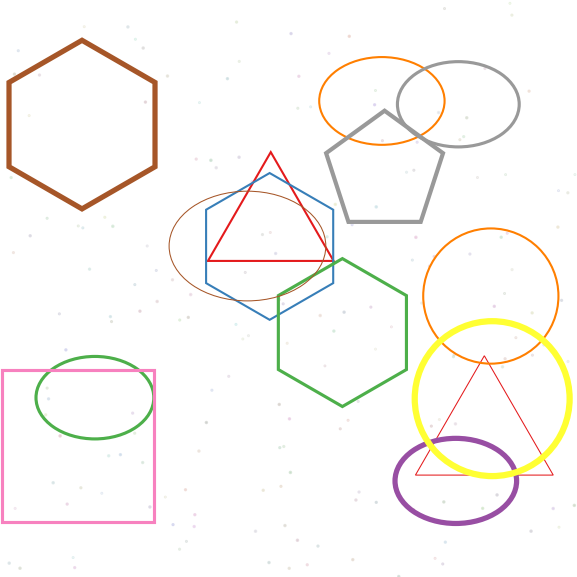[{"shape": "triangle", "thickness": 0.5, "radius": 0.69, "center": [0.839, 0.245]}, {"shape": "triangle", "thickness": 1, "radius": 0.63, "center": [0.469, 0.61]}, {"shape": "hexagon", "thickness": 1, "radius": 0.64, "center": [0.467, 0.572]}, {"shape": "oval", "thickness": 1.5, "radius": 0.51, "center": [0.164, 0.311]}, {"shape": "hexagon", "thickness": 1.5, "radius": 0.64, "center": [0.593, 0.423]}, {"shape": "oval", "thickness": 2.5, "radius": 0.53, "center": [0.789, 0.166]}, {"shape": "circle", "thickness": 1, "radius": 0.59, "center": [0.85, 0.486]}, {"shape": "oval", "thickness": 1, "radius": 0.54, "center": [0.661, 0.824]}, {"shape": "circle", "thickness": 3, "radius": 0.67, "center": [0.852, 0.309]}, {"shape": "hexagon", "thickness": 2.5, "radius": 0.73, "center": [0.142, 0.783]}, {"shape": "oval", "thickness": 0.5, "radius": 0.68, "center": [0.428, 0.573]}, {"shape": "square", "thickness": 1.5, "radius": 0.66, "center": [0.135, 0.227]}, {"shape": "pentagon", "thickness": 2, "radius": 0.53, "center": [0.666, 0.701]}, {"shape": "oval", "thickness": 1.5, "radius": 0.53, "center": [0.794, 0.819]}]